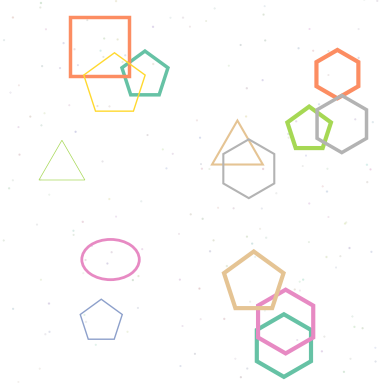[{"shape": "pentagon", "thickness": 2.5, "radius": 0.31, "center": [0.376, 0.805]}, {"shape": "hexagon", "thickness": 3, "radius": 0.41, "center": [0.737, 0.102]}, {"shape": "hexagon", "thickness": 3, "radius": 0.31, "center": [0.876, 0.807]}, {"shape": "square", "thickness": 2.5, "radius": 0.39, "center": [0.259, 0.88]}, {"shape": "pentagon", "thickness": 1, "radius": 0.29, "center": [0.263, 0.165]}, {"shape": "oval", "thickness": 2, "radius": 0.37, "center": [0.287, 0.326]}, {"shape": "hexagon", "thickness": 3, "radius": 0.41, "center": [0.742, 0.165]}, {"shape": "triangle", "thickness": 0.5, "radius": 0.34, "center": [0.161, 0.567]}, {"shape": "pentagon", "thickness": 3, "radius": 0.3, "center": [0.803, 0.664]}, {"shape": "pentagon", "thickness": 1, "radius": 0.42, "center": [0.297, 0.779]}, {"shape": "pentagon", "thickness": 3, "radius": 0.41, "center": [0.659, 0.265]}, {"shape": "triangle", "thickness": 1.5, "radius": 0.38, "center": [0.617, 0.611]}, {"shape": "hexagon", "thickness": 2.5, "radius": 0.37, "center": [0.888, 0.678]}, {"shape": "hexagon", "thickness": 1.5, "radius": 0.38, "center": [0.646, 0.562]}]